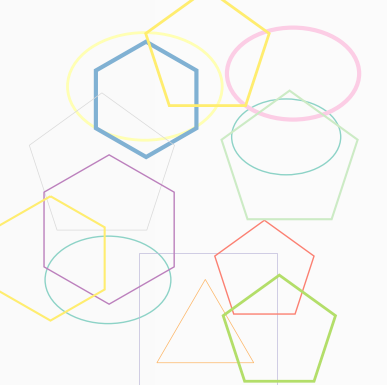[{"shape": "oval", "thickness": 1, "radius": 0.81, "center": [0.279, 0.273]}, {"shape": "oval", "thickness": 1, "radius": 0.7, "center": [0.739, 0.644]}, {"shape": "oval", "thickness": 2, "radius": 1.0, "center": [0.374, 0.776]}, {"shape": "square", "thickness": 0.5, "radius": 0.89, "center": [0.537, 0.165]}, {"shape": "pentagon", "thickness": 1, "radius": 0.67, "center": [0.682, 0.293]}, {"shape": "hexagon", "thickness": 3, "radius": 0.75, "center": [0.377, 0.742]}, {"shape": "triangle", "thickness": 0.5, "radius": 0.72, "center": [0.53, 0.13]}, {"shape": "pentagon", "thickness": 2, "radius": 0.76, "center": [0.721, 0.133]}, {"shape": "oval", "thickness": 3, "radius": 0.85, "center": [0.756, 0.809]}, {"shape": "pentagon", "thickness": 0.5, "radius": 0.99, "center": [0.263, 0.562]}, {"shape": "hexagon", "thickness": 1, "radius": 0.97, "center": [0.282, 0.404]}, {"shape": "pentagon", "thickness": 1.5, "radius": 0.92, "center": [0.747, 0.58]}, {"shape": "hexagon", "thickness": 1.5, "radius": 0.81, "center": [0.13, 0.329]}, {"shape": "pentagon", "thickness": 2, "radius": 0.84, "center": [0.535, 0.861]}]